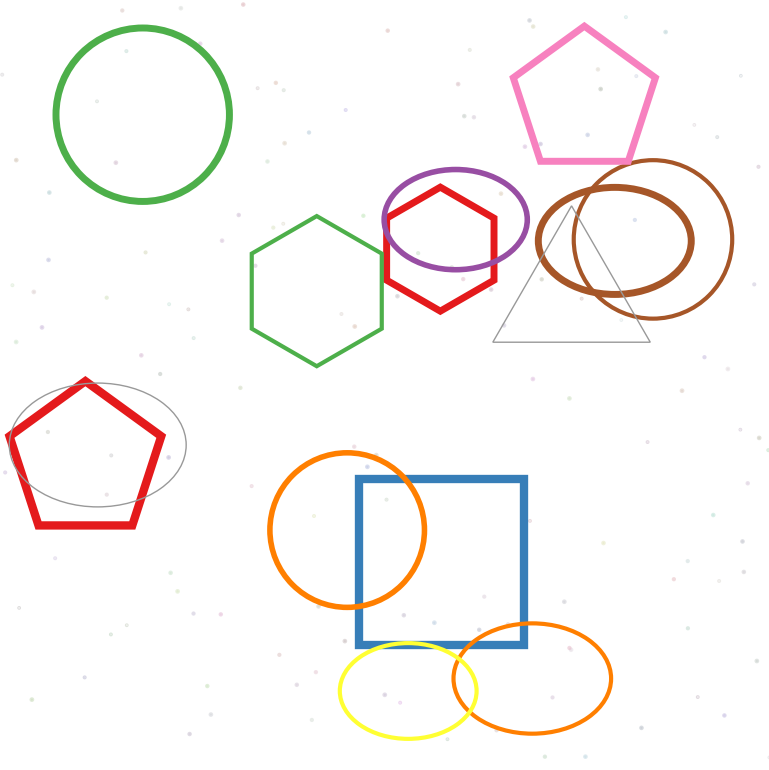[{"shape": "hexagon", "thickness": 2.5, "radius": 0.4, "center": [0.572, 0.676]}, {"shape": "pentagon", "thickness": 3, "radius": 0.52, "center": [0.111, 0.401]}, {"shape": "square", "thickness": 3, "radius": 0.54, "center": [0.573, 0.27]}, {"shape": "hexagon", "thickness": 1.5, "radius": 0.49, "center": [0.411, 0.622]}, {"shape": "circle", "thickness": 2.5, "radius": 0.56, "center": [0.185, 0.851]}, {"shape": "oval", "thickness": 2, "radius": 0.46, "center": [0.592, 0.715]}, {"shape": "oval", "thickness": 1.5, "radius": 0.51, "center": [0.691, 0.119]}, {"shape": "circle", "thickness": 2, "radius": 0.5, "center": [0.451, 0.312]}, {"shape": "oval", "thickness": 1.5, "radius": 0.44, "center": [0.53, 0.103]}, {"shape": "oval", "thickness": 2.5, "radius": 0.5, "center": [0.798, 0.687]}, {"shape": "circle", "thickness": 1.5, "radius": 0.51, "center": [0.848, 0.689]}, {"shape": "pentagon", "thickness": 2.5, "radius": 0.49, "center": [0.759, 0.869]}, {"shape": "oval", "thickness": 0.5, "radius": 0.57, "center": [0.127, 0.422]}, {"shape": "triangle", "thickness": 0.5, "radius": 0.59, "center": [0.742, 0.615]}]